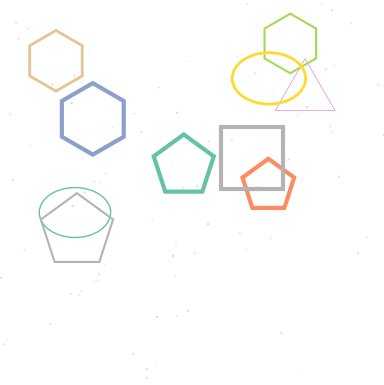[{"shape": "pentagon", "thickness": 3, "radius": 0.41, "center": [0.477, 0.569]}, {"shape": "oval", "thickness": 1, "radius": 0.46, "center": [0.195, 0.448]}, {"shape": "pentagon", "thickness": 3, "radius": 0.35, "center": [0.697, 0.517]}, {"shape": "hexagon", "thickness": 3, "radius": 0.46, "center": [0.241, 0.691]}, {"shape": "triangle", "thickness": 0.5, "radius": 0.45, "center": [0.792, 0.758]}, {"shape": "hexagon", "thickness": 1.5, "radius": 0.39, "center": [0.754, 0.887]}, {"shape": "oval", "thickness": 2, "radius": 0.48, "center": [0.698, 0.796]}, {"shape": "hexagon", "thickness": 2, "radius": 0.39, "center": [0.145, 0.842]}, {"shape": "square", "thickness": 3, "radius": 0.4, "center": [0.653, 0.59]}, {"shape": "pentagon", "thickness": 1.5, "radius": 0.49, "center": [0.2, 0.399]}]